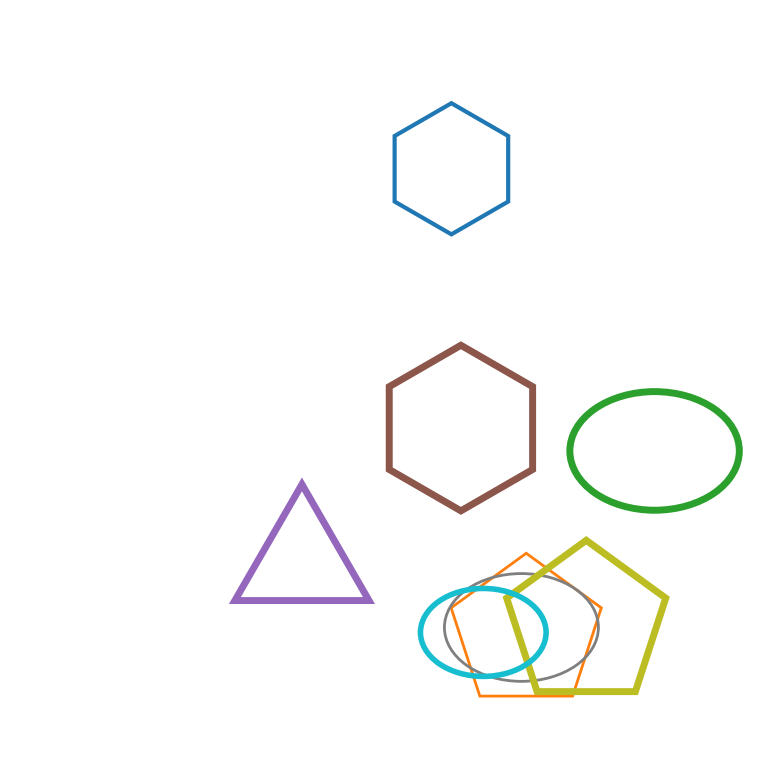[{"shape": "hexagon", "thickness": 1.5, "radius": 0.43, "center": [0.586, 0.781]}, {"shape": "pentagon", "thickness": 1, "radius": 0.51, "center": [0.683, 0.179]}, {"shape": "oval", "thickness": 2.5, "radius": 0.55, "center": [0.85, 0.414]}, {"shape": "triangle", "thickness": 2.5, "radius": 0.5, "center": [0.392, 0.27]}, {"shape": "hexagon", "thickness": 2.5, "radius": 0.54, "center": [0.599, 0.444]}, {"shape": "oval", "thickness": 1, "radius": 0.5, "center": [0.677, 0.185]}, {"shape": "pentagon", "thickness": 2.5, "radius": 0.54, "center": [0.761, 0.19]}, {"shape": "oval", "thickness": 2, "radius": 0.41, "center": [0.628, 0.179]}]